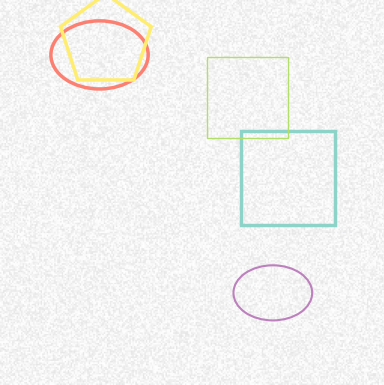[{"shape": "square", "thickness": 2.5, "radius": 0.61, "center": [0.747, 0.538]}, {"shape": "oval", "thickness": 2.5, "radius": 0.63, "center": [0.259, 0.857]}, {"shape": "square", "thickness": 1, "radius": 0.52, "center": [0.643, 0.746]}, {"shape": "oval", "thickness": 1.5, "radius": 0.51, "center": [0.709, 0.239]}, {"shape": "pentagon", "thickness": 2.5, "radius": 0.62, "center": [0.275, 0.892]}]